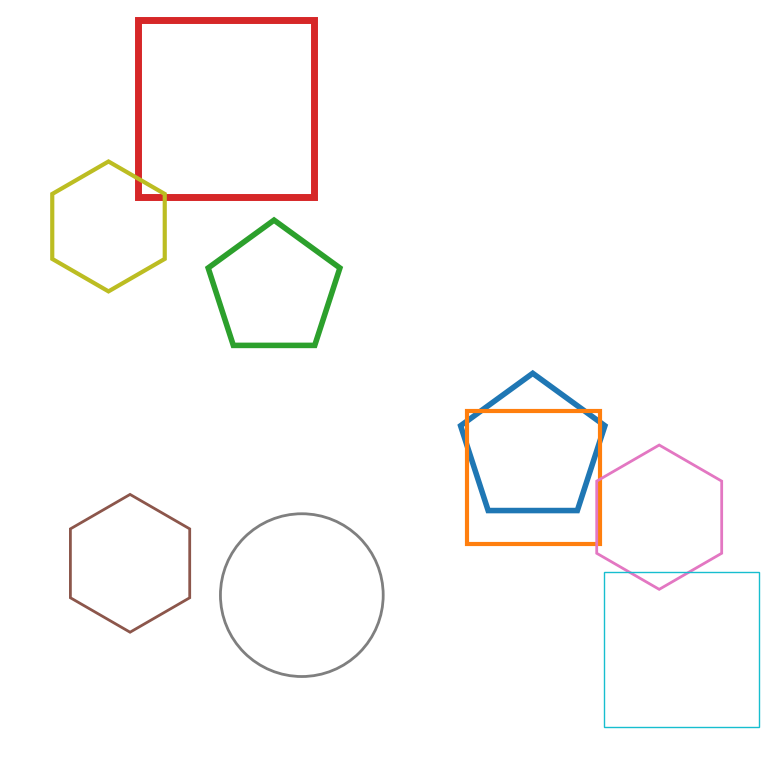[{"shape": "pentagon", "thickness": 2, "radius": 0.49, "center": [0.692, 0.417]}, {"shape": "square", "thickness": 1.5, "radius": 0.43, "center": [0.693, 0.38]}, {"shape": "pentagon", "thickness": 2, "radius": 0.45, "center": [0.356, 0.624]}, {"shape": "square", "thickness": 2.5, "radius": 0.57, "center": [0.294, 0.859]}, {"shape": "hexagon", "thickness": 1, "radius": 0.45, "center": [0.169, 0.268]}, {"shape": "hexagon", "thickness": 1, "radius": 0.47, "center": [0.856, 0.328]}, {"shape": "circle", "thickness": 1, "radius": 0.53, "center": [0.392, 0.227]}, {"shape": "hexagon", "thickness": 1.5, "radius": 0.42, "center": [0.141, 0.706]}, {"shape": "square", "thickness": 0.5, "radius": 0.5, "center": [0.885, 0.156]}]